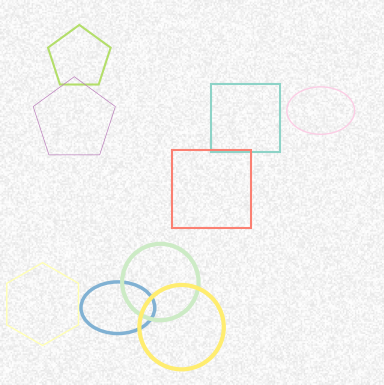[{"shape": "square", "thickness": 1.5, "radius": 0.44, "center": [0.638, 0.694]}, {"shape": "hexagon", "thickness": 1, "radius": 0.54, "center": [0.111, 0.21]}, {"shape": "square", "thickness": 1.5, "radius": 0.51, "center": [0.549, 0.51]}, {"shape": "oval", "thickness": 2.5, "radius": 0.48, "center": [0.306, 0.201]}, {"shape": "pentagon", "thickness": 1.5, "radius": 0.43, "center": [0.206, 0.85]}, {"shape": "oval", "thickness": 1, "radius": 0.44, "center": [0.833, 0.713]}, {"shape": "pentagon", "thickness": 0.5, "radius": 0.56, "center": [0.193, 0.689]}, {"shape": "circle", "thickness": 3, "radius": 0.5, "center": [0.417, 0.268]}, {"shape": "circle", "thickness": 3, "radius": 0.55, "center": [0.472, 0.15]}]